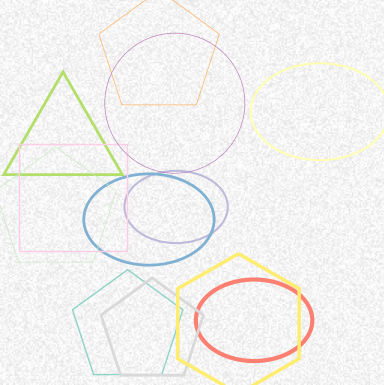[{"shape": "pentagon", "thickness": 1, "radius": 0.75, "center": [0.332, 0.149]}, {"shape": "oval", "thickness": 1.5, "radius": 0.9, "center": [0.831, 0.71]}, {"shape": "oval", "thickness": 1.5, "radius": 0.67, "center": [0.457, 0.462]}, {"shape": "oval", "thickness": 3, "radius": 0.76, "center": [0.66, 0.168]}, {"shape": "oval", "thickness": 2, "radius": 0.85, "center": [0.387, 0.43]}, {"shape": "pentagon", "thickness": 0.5, "radius": 0.82, "center": [0.413, 0.861]}, {"shape": "triangle", "thickness": 2, "radius": 0.89, "center": [0.164, 0.635]}, {"shape": "square", "thickness": 1, "radius": 0.7, "center": [0.189, 0.487]}, {"shape": "pentagon", "thickness": 2, "radius": 0.7, "center": [0.395, 0.138]}, {"shape": "circle", "thickness": 0.5, "radius": 0.91, "center": [0.454, 0.732]}, {"shape": "pentagon", "thickness": 0.5, "radius": 0.83, "center": [0.145, 0.453]}, {"shape": "hexagon", "thickness": 2.5, "radius": 0.91, "center": [0.619, 0.159]}]